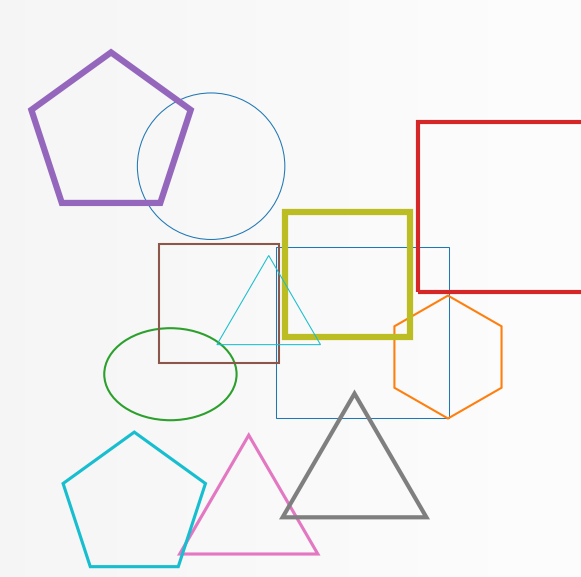[{"shape": "circle", "thickness": 0.5, "radius": 0.63, "center": [0.363, 0.711]}, {"shape": "square", "thickness": 0.5, "radius": 0.74, "center": [0.624, 0.423]}, {"shape": "hexagon", "thickness": 1, "radius": 0.53, "center": [0.771, 0.381]}, {"shape": "oval", "thickness": 1, "radius": 0.57, "center": [0.293, 0.351]}, {"shape": "square", "thickness": 2, "radius": 0.74, "center": [0.866, 0.641]}, {"shape": "pentagon", "thickness": 3, "radius": 0.72, "center": [0.191, 0.764]}, {"shape": "square", "thickness": 1, "radius": 0.52, "center": [0.377, 0.474]}, {"shape": "triangle", "thickness": 1.5, "radius": 0.69, "center": [0.428, 0.108]}, {"shape": "triangle", "thickness": 2, "radius": 0.71, "center": [0.61, 0.175]}, {"shape": "square", "thickness": 3, "radius": 0.54, "center": [0.598, 0.524]}, {"shape": "pentagon", "thickness": 1.5, "radius": 0.64, "center": [0.231, 0.122]}, {"shape": "triangle", "thickness": 0.5, "radius": 0.51, "center": [0.462, 0.454]}]